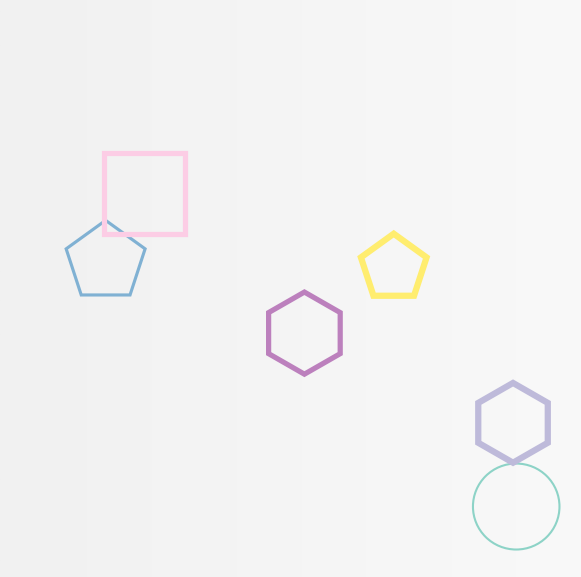[{"shape": "circle", "thickness": 1, "radius": 0.37, "center": [0.888, 0.122]}, {"shape": "hexagon", "thickness": 3, "radius": 0.35, "center": [0.883, 0.267]}, {"shape": "pentagon", "thickness": 1.5, "radius": 0.36, "center": [0.182, 0.546]}, {"shape": "square", "thickness": 2.5, "radius": 0.35, "center": [0.249, 0.664]}, {"shape": "hexagon", "thickness": 2.5, "radius": 0.36, "center": [0.524, 0.422]}, {"shape": "pentagon", "thickness": 3, "radius": 0.3, "center": [0.677, 0.535]}]